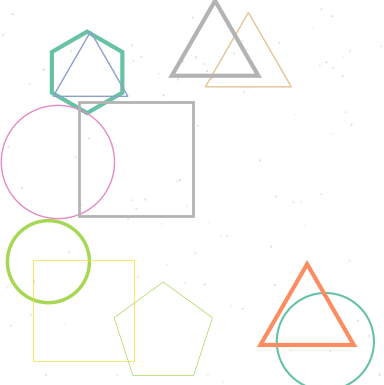[{"shape": "hexagon", "thickness": 3, "radius": 0.53, "center": [0.226, 0.812]}, {"shape": "circle", "thickness": 1.5, "radius": 0.63, "center": [0.845, 0.113]}, {"shape": "triangle", "thickness": 3, "radius": 0.7, "center": [0.798, 0.174]}, {"shape": "triangle", "thickness": 1, "radius": 0.56, "center": [0.235, 0.806]}, {"shape": "circle", "thickness": 1, "radius": 0.74, "center": [0.15, 0.579]}, {"shape": "pentagon", "thickness": 0.5, "radius": 0.67, "center": [0.424, 0.133]}, {"shape": "circle", "thickness": 2.5, "radius": 0.53, "center": [0.126, 0.32]}, {"shape": "square", "thickness": 0.5, "radius": 0.66, "center": [0.217, 0.194]}, {"shape": "triangle", "thickness": 1, "radius": 0.64, "center": [0.645, 0.839]}, {"shape": "square", "thickness": 2, "radius": 0.74, "center": [0.354, 0.588]}, {"shape": "triangle", "thickness": 3, "radius": 0.65, "center": [0.559, 0.868]}]